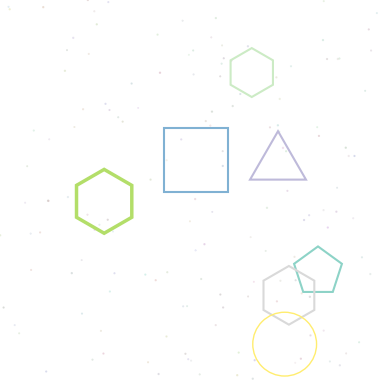[{"shape": "pentagon", "thickness": 1.5, "radius": 0.33, "center": [0.826, 0.295]}, {"shape": "triangle", "thickness": 1.5, "radius": 0.42, "center": [0.722, 0.575]}, {"shape": "square", "thickness": 1.5, "radius": 0.42, "center": [0.51, 0.585]}, {"shape": "hexagon", "thickness": 2.5, "radius": 0.41, "center": [0.271, 0.477]}, {"shape": "hexagon", "thickness": 1.5, "radius": 0.38, "center": [0.75, 0.233]}, {"shape": "hexagon", "thickness": 1.5, "radius": 0.32, "center": [0.654, 0.812]}, {"shape": "circle", "thickness": 1, "radius": 0.41, "center": [0.739, 0.106]}]